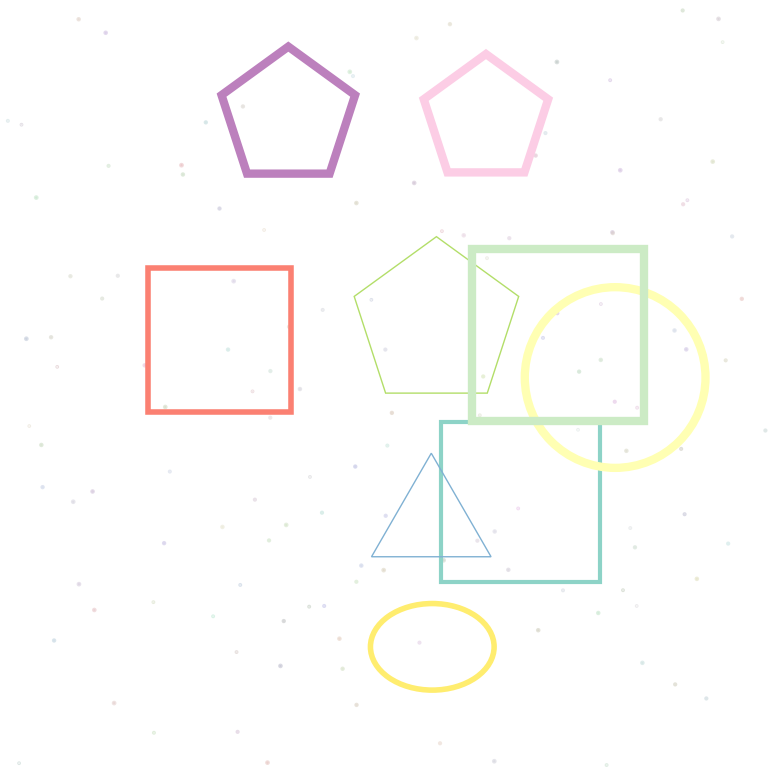[{"shape": "square", "thickness": 1.5, "radius": 0.52, "center": [0.676, 0.348]}, {"shape": "circle", "thickness": 3, "radius": 0.59, "center": [0.799, 0.51]}, {"shape": "square", "thickness": 2, "radius": 0.46, "center": [0.285, 0.558]}, {"shape": "triangle", "thickness": 0.5, "radius": 0.45, "center": [0.56, 0.322]}, {"shape": "pentagon", "thickness": 0.5, "radius": 0.56, "center": [0.567, 0.58]}, {"shape": "pentagon", "thickness": 3, "radius": 0.42, "center": [0.631, 0.845]}, {"shape": "pentagon", "thickness": 3, "radius": 0.46, "center": [0.374, 0.848]}, {"shape": "square", "thickness": 3, "radius": 0.56, "center": [0.725, 0.565]}, {"shape": "oval", "thickness": 2, "radius": 0.4, "center": [0.561, 0.16]}]